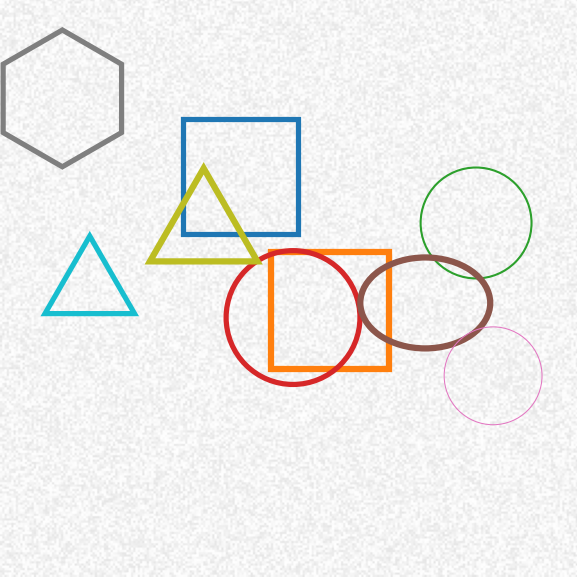[{"shape": "square", "thickness": 2.5, "radius": 0.5, "center": [0.416, 0.693]}, {"shape": "square", "thickness": 3, "radius": 0.51, "center": [0.571, 0.462]}, {"shape": "circle", "thickness": 1, "radius": 0.48, "center": [0.824, 0.613]}, {"shape": "circle", "thickness": 2.5, "radius": 0.58, "center": [0.507, 0.449]}, {"shape": "oval", "thickness": 3, "radius": 0.56, "center": [0.736, 0.475]}, {"shape": "circle", "thickness": 0.5, "radius": 0.42, "center": [0.854, 0.348]}, {"shape": "hexagon", "thickness": 2.5, "radius": 0.59, "center": [0.108, 0.829]}, {"shape": "triangle", "thickness": 3, "radius": 0.54, "center": [0.353, 0.6]}, {"shape": "triangle", "thickness": 2.5, "radius": 0.45, "center": [0.155, 0.501]}]